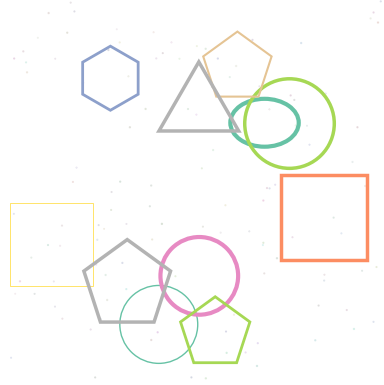[{"shape": "circle", "thickness": 1, "radius": 0.51, "center": [0.412, 0.157]}, {"shape": "oval", "thickness": 3, "radius": 0.44, "center": [0.687, 0.681]}, {"shape": "square", "thickness": 2.5, "radius": 0.56, "center": [0.841, 0.434]}, {"shape": "hexagon", "thickness": 2, "radius": 0.42, "center": [0.287, 0.797]}, {"shape": "circle", "thickness": 3, "radius": 0.5, "center": [0.518, 0.283]}, {"shape": "circle", "thickness": 2.5, "radius": 0.58, "center": [0.752, 0.679]}, {"shape": "pentagon", "thickness": 2, "radius": 0.47, "center": [0.559, 0.135]}, {"shape": "square", "thickness": 0.5, "radius": 0.54, "center": [0.134, 0.364]}, {"shape": "pentagon", "thickness": 1.5, "radius": 0.47, "center": [0.617, 0.825]}, {"shape": "pentagon", "thickness": 2.5, "radius": 0.59, "center": [0.33, 0.259]}, {"shape": "triangle", "thickness": 2.5, "radius": 0.6, "center": [0.516, 0.72]}]